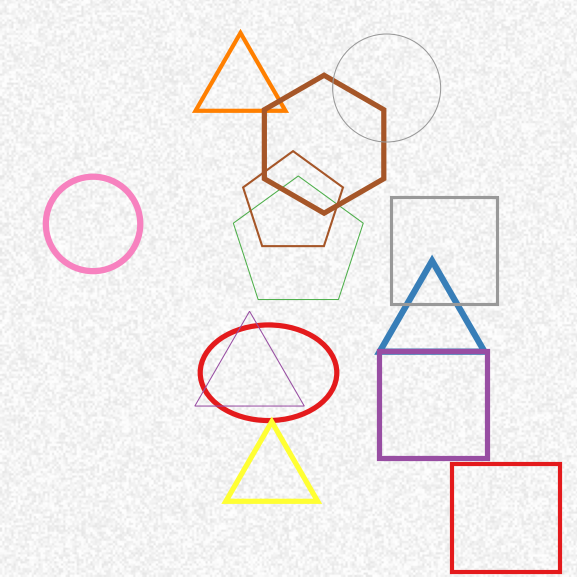[{"shape": "oval", "thickness": 2.5, "radius": 0.59, "center": [0.465, 0.354]}, {"shape": "square", "thickness": 2, "radius": 0.47, "center": [0.877, 0.102]}, {"shape": "triangle", "thickness": 3, "radius": 0.52, "center": [0.748, 0.443]}, {"shape": "pentagon", "thickness": 0.5, "radius": 0.59, "center": [0.517, 0.576]}, {"shape": "triangle", "thickness": 0.5, "radius": 0.55, "center": [0.432, 0.351]}, {"shape": "square", "thickness": 2.5, "radius": 0.47, "center": [0.75, 0.299]}, {"shape": "triangle", "thickness": 2, "radius": 0.45, "center": [0.416, 0.852]}, {"shape": "triangle", "thickness": 2.5, "radius": 0.46, "center": [0.471, 0.177]}, {"shape": "hexagon", "thickness": 2.5, "radius": 0.6, "center": [0.561, 0.749]}, {"shape": "pentagon", "thickness": 1, "radius": 0.45, "center": [0.507, 0.646]}, {"shape": "circle", "thickness": 3, "radius": 0.41, "center": [0.161, 0.611]}, {"shape": "circle", "thickness": 0.5, "radius": 0.47, "center": [0.67, 0.847]}, {"shape": "square", "thickness": 1.5, "radius": 0.46, "center": [0.769, 0.565]}]